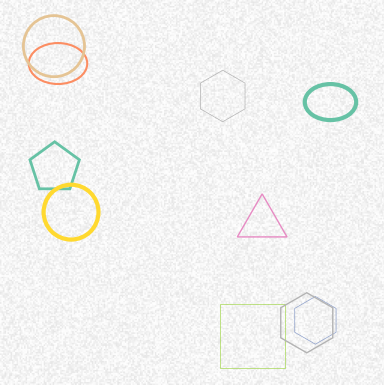[{"shape": "oval", "thickness": 3, "radius": 0.33, "center": [0.858, 0.735]}, {"shape": "pentagon", "thickness": 2, "radius": 0.34, "center": [0.142, 0.564]}, {"shape": "oval", "thickness": 1.5, "radius": 0.38, "center": [0.151, 0.835]}, {"shape": "hexagon", "thickness": 0.5, "radius": 0.31, "center": [0.819, 0.168]}, {"shape": "triangle", "thickness": 1, "radius": 0.37, "center": [0.681, 0.422]}, {"shape": "square", "thickness": 0.5, "radius": 0.42, "center": [0.655, 0.127]}, {"shape": "circle", "thickness": 3, "radius": 0.36, "center": [0.185, 0.449]}, {"shape": "circle", "thickness": 2, "radius": 0.4, "center": [0.14, 0.88]}, {"shape": "hexagon", "thickness": 0.5, "radius": 0.33, "center": [0.579, 0.751]}, {"shape": "hexagon", "thickness": 1, "radius": 0.39, "center": [0.797, 0.162]}]